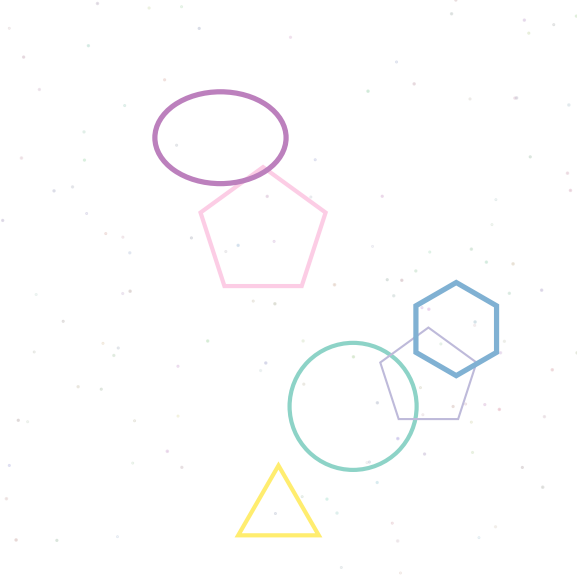[{"shape": "circle", "thickness": 2, "radius": 0.55, "center": [0.611, 0.295]}, {"shape": "pentagon", "thickness": 1, "radius": 0.44, "center": [0.742, 0.344]}, {"shape": "hexagon", "thickness": 2.5, "radius": 0.4, "center": [0.79, 0.429]}, {"shape": "pentagon", "thickness": 2, "radius": 0.57, "center": [0.456, 0.596]}, {"shape": "oval", "thickness": 2.5, "radius": 0.57, "center": [0.382, 0.761]}, {"shape": "triangle", "thickness": 2, "radius": 0.4, "center": [0.482, 0.112]}]